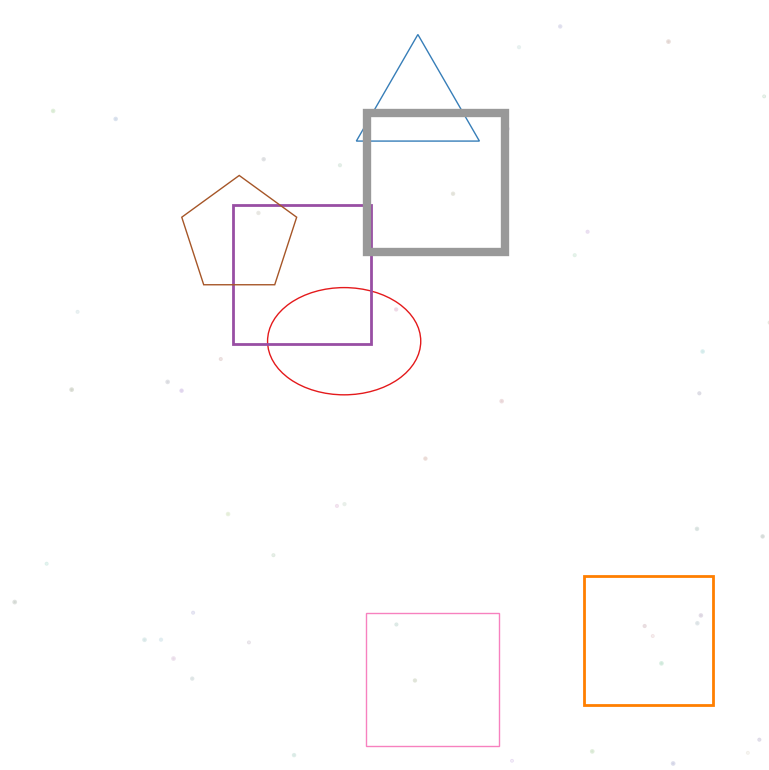[{"shape": "oval", "thickness": 0.5, "radius": 0.5, "center": [0.447, 0.557]}, {"shape": "triangle", "thickness": 0.5, "radius": 0.46, "center": [0.543, 0.863]}, {"shape": "square", "thickness": 1, "radius": 0.45, "center": [0.392, 0.644]}, {"shape": "square", "thickness": 1, "radius": 0.42, "center": [0.842, 0.168]}, {"shape": "pentagon", "thickness": 0.5, "radius": 0.39, "center": [0.311, 0.694]}, {"shape": "square", "thickness": 0.5, "radius": 0.43, "center": [0.561, 0.118]}, {"shape": "square", "thickness": 3, "radius": 0.45, "center": [0.566, 0.763]}]